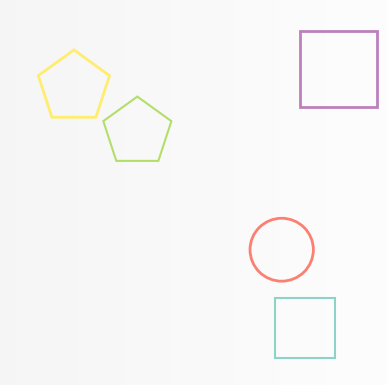[{"shape": "square", "thickness": 1.5, "radius": 0.39, "center": [0.786, 0.148]}, {"shape": "circle", "thickness": 2, "radius": 0.41, "center": [0.727, 0.351]}, {"shape": "pentagon", "thickness": 1.5, "radius": 0.46, "center": [0.354, 0.657]}, {"shape": "square", "thickness": 2, "radius": 0.5, "center": [0.874, 0.82]}, {"shape": "pentagon", "thickness": 2, "radius": 0.48, "center": [0.191, 0.774]}]